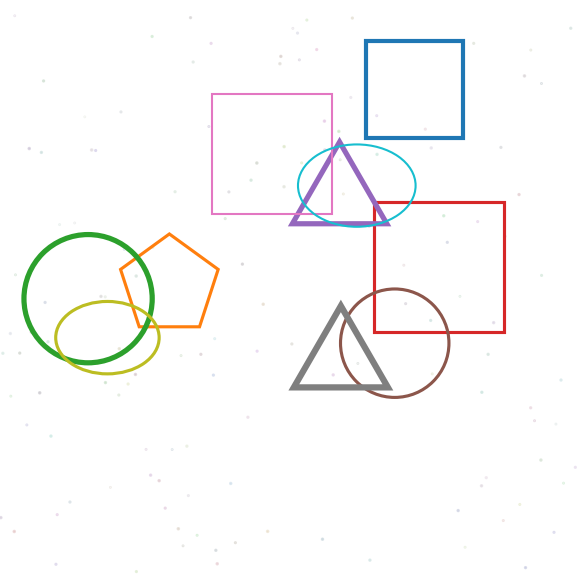[{"shape": "square", "thickness": 2, "radius": 0.42, "center": [0.717, 0.844]}, {"shape": "pentagon", "thickness": 1.5, "radius": 0.44, "center": [0.293, 0.505]}, {"shape": "circle", "thickness": 2.5, "radius": 0.56, "center": [0.153, 0.482]}, {"shape": "square", "thickness": 1.5, "radius": 0.56, "center": [0.76, 0.537]}, {"shape": "triangle", "thickness": 2.5, "radius": 0.47, "center": [0.588, 0.659]}, {"shape": "circle", "thickness": 1.5, "radius": 0.47, "center": [0.684, 0.405]}, {"shape": "square", "thickness": 1, "radius": 0.52, "center": [0.471, 0.732]}, {"shape": "triangle", "thickness": 3, "radius": 0.47, "center": [0.59, 0.375]}, {"shape": "oval", "thickness": 1.5, "radius": 0.45, "center": [0.186, 0.414]}, {"shape": "oval", "thickness": 1, "radius": 0.51, "center": [0.618, 0.678]}]